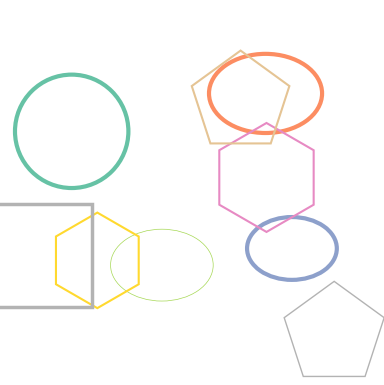[{"shape": "circle", "thickness": 3, "radius": 0.74, "center": [0.186, 0.659]}, {"shape": "oval", "thickness": 3, "radius": 0.73, "center": [0.69, 0.757]}, {"shape": "oval", "thickness": 3, "radius": 0.58, "center": [0.758, 0.355]}, {"shape": "hexagon", "thickness": 1.5, "radius": 0.71, "center": [0.692, 0.539]}, {"shape": "oval", "thickness": 0.5, "radius": 0.67, "center": [0.42, 0.311]}, {"shape": "hexagon", "thickness": 1.5, "radius": 0.62, "center": [0.253, 0.324]}, {"shape": "pentagon", "thickness": 1.5, "radius": 0.67, "center": [0.625, 0.735]}, {"shape": "pentagon", "thickness": 1, "radius": 0.68, "center": [0.868, 0.133]}, {"shape": "square", "thickness": 2.5, "radius": 0.67, "center": [0.106, 0.337]}]